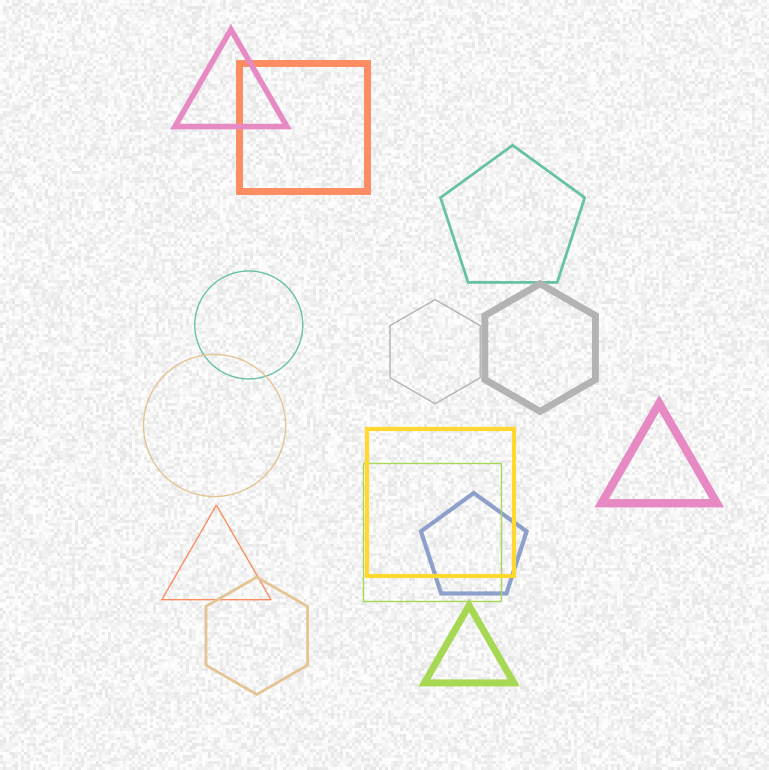[{"shape": "circle", "thickness": 0.5, "radius": 0.35, "center": [0.323, 0.578]}, {"shape": "pentagon", "thickness": 1, "radius": 0.49, "center": [0.666, 0.713]}, {"shape": "triangle", "thickness": 0.5, "radius": 0.41, "center": [0.281, 0.262]}, {"shape": "square", "thickness": 2.5, "radius": 0.41, "center": [0.394, 0.835]}, {"shape": "pentagon", "thickness": 1.5, "radius": 0.36, "center": [0.615, 0.288]}, {"shape": "triangle", "thickness": 3, "radius": 0.43, "center": [0.856, 0.39]}, {"shape": "triangle", "thickness": 2, "radius": 0.42, "center": [0.3, 0.878]}, {"shape": "square", "thickness": 0.5, "radius": 0.45, "center": [0.561, 0.309]}, {"shape": "triangle", "thickness": 2.5, "radius": 0.34, "center": [0.609, 0.147]}, {"shape": "square", "thickness": 1.5, "radius": 0.48, "center": [0.573, 0.347]}, {"shape": "circle", "thickness": 0.5, "radius": 0.46, "center": [0.279, 0.447]}, {"shape": "hexagon", "thickness": 1, "radius": 0.38, "center": [0.333, 0.174]}, {"shape": "hexagon", "thickness": 2.5, "radius": 0.41, "center": [0.701, 0.549]}, {"shape": "hexagon", "thickness": 0.5, "radius": 0.34, "center": [0.565, 0.543]}]